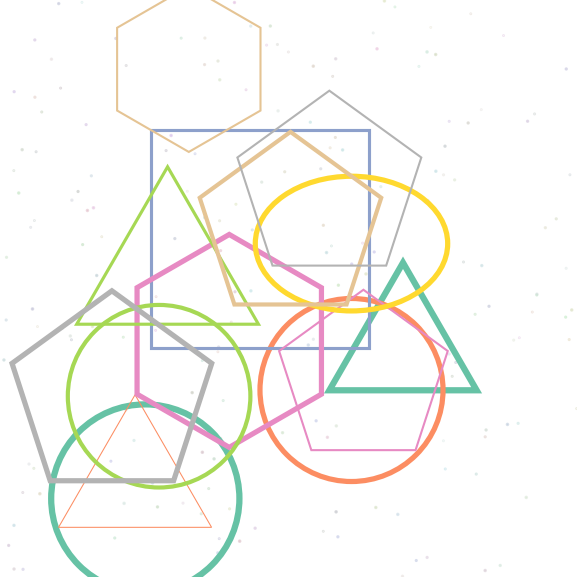[{"shape": "circle", "thickness": 3, "radius": 0.81, "center": [0.252, 0.136]}, {"shape": "triangle", "thickness": 3, "radius": 0.74, "center": [0.698, 0.397]}, {"shape": "triangle", "thickness": 0.5, "radius": 0.76, "center": [0.234, 0.163]}, {"shape": "circle", "thickness": 2.5, "radius": 0.79, "center": [0.609, 0.324]}, {"shape": "square", "thickness": 1.5, "radius": 0.94, "center": [0.451, 0.586]}, {"shape": "hexagon", "thickness": 2.5, "radius": 0.92, "center": [0.397, 0.409]}, {"shape": "pentagon", "thickness": 1, "radius": 0.77, "center": [0.629, 0.344]}, {"shape": "circle", "thickness": 2, "radius": 0.79, "center": [0.275, 0.313]}, {"shape": "triangle", "thickness": 1.5, "radius": 0.91, "center": [0.29, 0.529]}, {"shape": "oval", "thickness": 2.5, "radius": 0.83, "center": [0.609, 0.577]}, {"shape": "hexagon", "thickness": 1, "radius": 0.72, "center": [0.327, 0.879]}, {"shape": "pentagon", "thickness": 2, "radius": 0.83, "center": [0.503, 0.606]}, {"shape": "pentagon", "thickness": 2.5, "radius": 0.91, "center": [0.194, 0.314]}, {"shape": "pentagon", "thickness": 1, "radius": 0.84, "center": [0.57, 0.675]}]